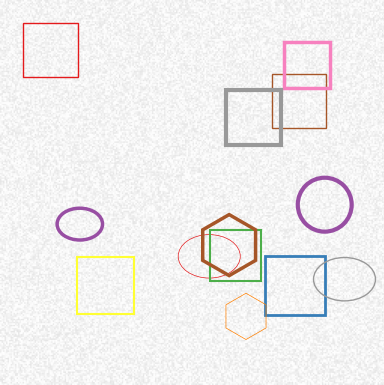[{"shape": "square", "thickness": 1, "radius": 0.35, "center": [0.132, 0.87]}, {"shape": "oval", "thickness": 0.5, "radius": 0.4, "center": [0.543, 0.334]}, {"shape": "square", "thickness": 2, "radius": 0.39, "center": [0.766, 0.258]}, {"shape": "square", "thickness": 1.5, "radius": 0.33, "center": [0.613, 0.337]}, {"shape": "oval", "thickness": 2.5, "radius": 0.29, "center": [0.207, 0.418]}, {"shape": "circle", "thickness": 3, "radius": 0.35, "center": [0.843, 0.468]}, {"shape": "hexagon", "thickness": 0.5, "radius": 0.3, "center": [0.639, 0.178]}, {"shape": "square", "thickness": 1.5, "radius": 0.37, "center": [0.273, 0.26]}, {"shape": "hexagon", "thickness": 2.5, "radius": 0.4, "center": [0.595, 0.363]}, {"shape": "square", "thickness": 1, "radius": 0.35, "center": [0.776, 0.738]}, {"shape": "square", "thickness": 2.5, "radius": 0.3, "center": [0.797, 0.831]}, {"shape": "oval", "thickness": 1, "radius": 0.4, "center": [0.895, 0.275]}, {"shape": "square", "thickness": 3, "radius": 0.36, "center": [0.658, 0.695]}]